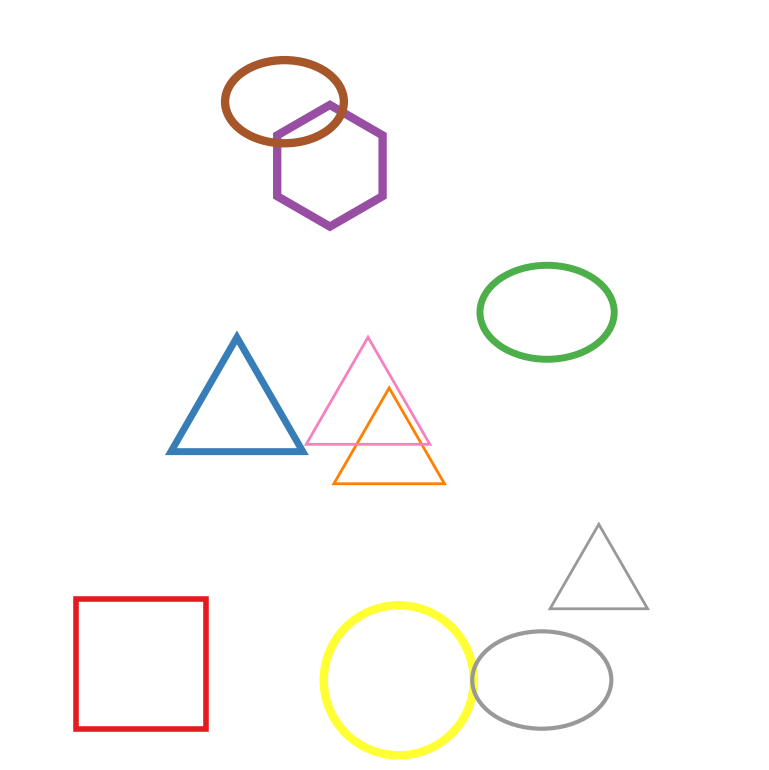[{"shape": "square", "thickness": 2, "radius": 0.42, "center": [0.183, 0.138]}, {"shape": "triangle", "thickness": 2.5, "radius": 0.49, "center": [0.308, 0.463]}, {"shape": "oval", "thickness": 2.5, "radius": 0.44, "center": [0.71, 0.594]}, {"shape": "hexagon", "thickness": 3, "radius": 0.4, "center": [0.428, 0.785]}, {"shape": "triangle", "thickness": 1, "radius": 0.41, "center": [0.505, 0.413]}, {"shape": "circle", "thickness": 3, "radius": 0.49, "center": [0.518, 0.116]}, {"shape": "oval", "thickness": 3, "radius": 0.39, "center": [0.369, 0.868]}, {"shape": "triangle", "thickness": 1, "radius": 0.46, "center": [0.478, 0.469]}, {"shape": "triangle", "thickness": 1, "radius": 0.37, "center": [0.778, 0.246]}, {"shape": "oval", "thickness": 1.5, "radius": 0.45, "center": [0.704, 0.117]}]